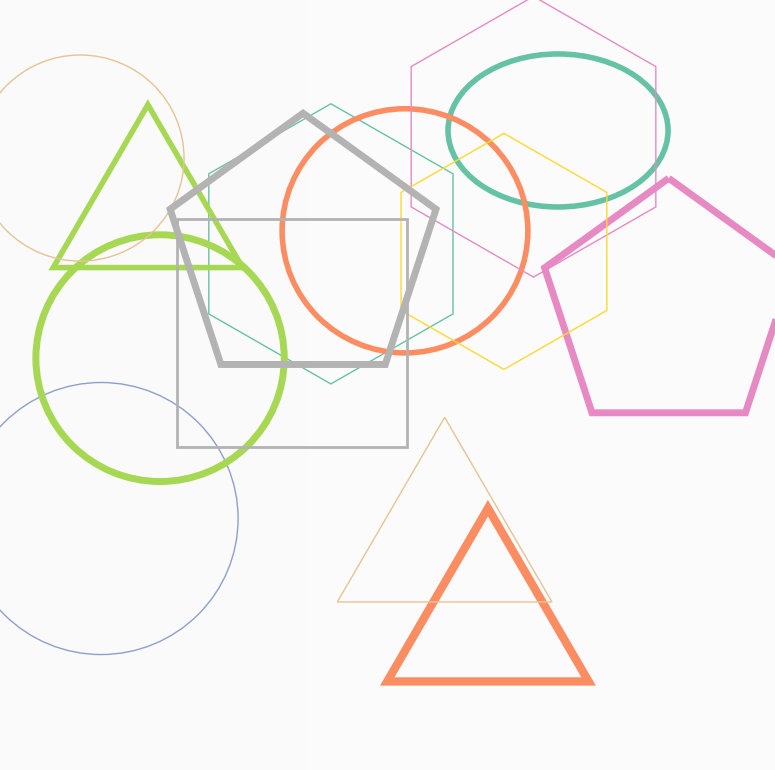[{"shape": "hexagon", "thickness": 0.5, "radius": 0.91, "center": [0.427, 0.683]}, {"shape": "oval", "thickness": 2, "radius": 0.71, "center": [0.72, 0.831]}, {"shape": "circle", "thickness": 2, "radius": 0.79, "center": [0.523, 0.7]}, {"shape": "triangle", "thickness": 3, "radius": 0.75, "center": [0.63, 0.19]}, {"shape": "circle", "thickness": 0.5, "radius": 0.88, "center": [0.131, 0.327]}, {"shape": "hexagon", "thickness": 0.5, "radius": 0.91, "center": [0.688, 0.822]}, {"shape": "pentagon", "thickness": 2.5, "radius": 0.84, "center": [0.863, 0.6]}, {"shape": "circle", "thickness": 2.5, "radius": 0.8, "center": [0.207, 0.535]}, {"shape": "triangle", "thickness": 2, "radius": 0.7, "center": [0.191, 0.723]}, {"shape": "hexagon", "thickness": 0.5, "radius": 0.77, "center": [0.65, 0.673]}, {"shape": "triangle", "thickness": 0.5, "radius": 0.8, "center": [0.574, 0.298]}, {"shape": "circle", "thickness": 0.5, "radius": 0.67, "center": [0.104, 0.795]}, {"shape": "pentagon", "thickness": 2.5, "radius": 0.9, "center": [0.391, 0.673]}, {"shape": "square", "thickness": 1, "radius": 0.74, "center": [0.377, 0.567]}]